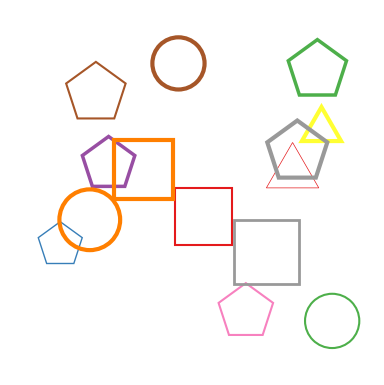[{"shape": "triangle", "thickness": 0.5, "radius": 0.39, "center": [0.76, 0.551]}, {"shape": "square", "thickness": 1.5, "radius": 0.37, "center": [0.528, 0.437]}, {"shape": "pentagon", "thickness": 1, "radius": 0.3, "center": [0.156, 0.364]}, {"shape": "pentagon", "thickness": 2.5, "radius": 0.4, "center": [0.824, 0.818]}, {"shape": "circle", "thickness": 1.5, "radius": 0.35, "center": [0.863, 0.166]}, {"shape": "pentagon", "thickness": 2.5, "radius": 0.36, "center": [0.282, 0.574]}, {"shape": "circle", "thickness": 3, "radius": 0.39, "center": [0.233, 0.429]}, {"shape": "square", "thickness": 3, "radius": 0.39, "center": [0.372, 0.559]}, {"shape": "triangle", "thickness": 3, "radius": 0.29, "center": [0.835, 0.663]}, {"shape": "circle", "thickness": 3, "radius": 0.34, "center": [0.464, 0.835]}, {"shape": "pentagon", "thickness": 1.5, "radius": 0.41, "center": [0.249, 0.758]}, {"shape": "pentagon", "thickness": 1.5, "radius": 0.37, "center": [0.639, 0.19]}, {"shape": "square", "thickness": 2, "radius": 0.42, "center": [0.693, 0.345]}, {"shape": "pentagon", "thickness": 3, "radius": 0.41, "center": [0.772, 0.605]}]